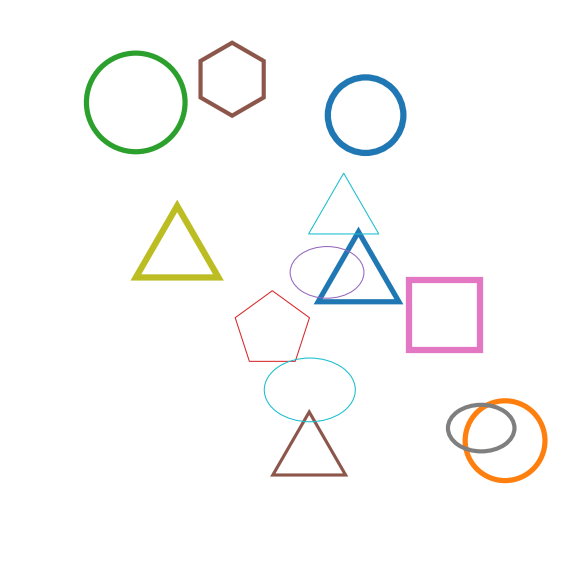[{"shape": "circle", "thickness": 3, "radius": 0.33, "center": [0.633, 0.8]}, {"shape": "triangle", "thickness": 2.5, "radius": 0.4, "center": [0.621, 0.517]}, {"shape": "circle", "thickness": 2.5, "radius": 0.35, "center": [0.875, 0.236]}, {"shape": "circle", "thickness": 2.5, "radius": 0.43, "center": [0.235, 0.822]}, {"shape": "pentagon", "thickness": 0.5, "radius": 0.34, "center": [0.472, 0.428]}, {"shape": "oval", "thickness": 0.5, "radius": 0.32, "center": [0.566, 0.527]}, {"shape": "triangle", "thickness": 1.5, "radius": 0.36, "center": [0.535, 0.213]}, {"shape": "hexagon", "thickness": 2, "radius": 0.32, "center": [0.402, 0.862]}, {"shape": "square", "thickness": 3, "radius": 0.31, "center": [0.769, 0.454]}, {"shape": "oval", "thickness": 2, "radius": 0.29, "center": [0.833, 0.258]}, {"shape": "triangle", "thickness": 3, "radius": 0.41, "center": [0.307, 0.56]}, {"shape": "oval", "thickness": 0.5, "radius": 0.39, "center": [0.536, 0.324]}, {"shape": "triangle", "thickness": 0.5, "radius": 0.35, "center": [0.595, 0.629]}]